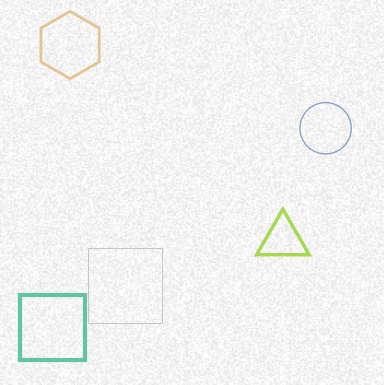[{"shape": "square", "thickness": 3, "radius": 0.42, "center": [0.137, 0.149]}, {"shape": "circle", "thickness": 1, "radius": 0.33, "center": [0.846, 0.667]}, {"shape": "triangle", "thickness": 2.5, "radius": 0.39, "center": [0.735, 0.378]}, {"shape": "hexagon", "thickness": 2, "radius": 0.44, "center": [0.182, 0.883]}, {"shape": "square", "thickness": 0.5, "radius": 0.48, "center": [0.325, 0.258]}]